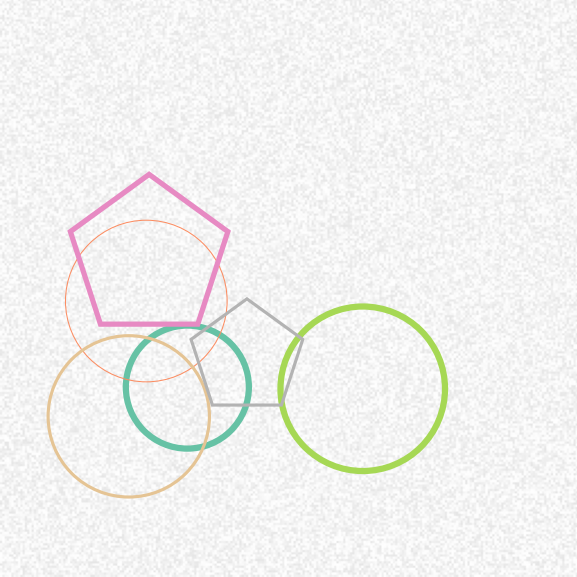[{"shape": "circle", "thickness": 3, "radius": 0.53, "center": [0.324, 0.329]}, {"shape": "circle", "thickness": 0.5, "radius": 0.7, "center": [0.253, 0.478]}, {"shape": "pentagon", "thickness": 2.5, "radius": 0.72, "center": [0.258, 0.554]}, {"shape": "circle", "thickness": 3, "radius": 0.71, "center": [0.628, 0.326]}, {"shape": "circle", "thickness": 1.5, "radius": 0.7, "center": [0.223, 0.278]}, {"shape": "pentagon", "thickness": 1.5, "radius": 0.51, "center": [0.428, 0.38]}]